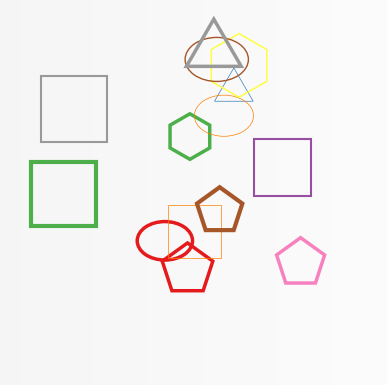[{"shape": "pentagon", "thickness": 2.5, "radius": 0.34, "center": [0.484, 0.3]}, {"shape": "oval", "thickness": 2.5, "radius": 0.36, "center": [0.425, 0.375]}, {"shape": "triangle", "thickness": 0.5, "radius": 0.29, "center": [0.603, 0.766]}, {"shape": "hexagon", "thickness": 2.5, "radius": 0.3, "center": [0.49, 0.645]}, {"shape": "square", "thickness": 3, "radius": 0.42, "center": [0.164, 0.497]}, {"shape": "square", "thickness": 1.5, "radius": 0.37, "center": [0.728, 0.564]}, {"shape": "oval", "thickness": 0.5, "radius": 0.38, "center": [0.578, 0.699]}, {"shape": "square", "thickness": 0.5, "radius": 0.34, "center": [0.502, 0.399]}, {"shape": "hexagon", "thickness": 1, "radius": 0.41, "center": [0.617, 0.83]}, {"shape": "pentagon", "thickness": 3, "radius": 0.31, "center": [0.567, 0.452]}, {"shape": "oval", "thickness": 1, "radius": 0.41, "center": [0.559, 0.846]}, {"shape": "pentagon", "thickness": 2.5, "radius": 0.33, "center": [0.776, 0.318]}, {"shape": "triangle", "thickness": 2.5, "radius": 0.41, "center": [0.552, 0.869]}, {"shape": "square", "thickness": 1.5, "radius": 0.43, "center": [0.192, 0.716]}]